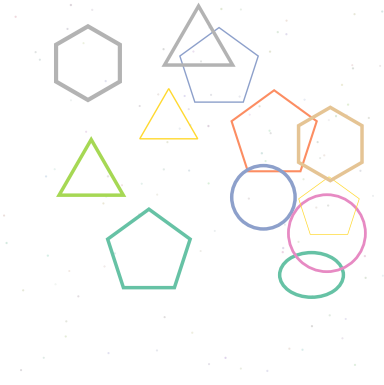[{"shape": "pentagon", "thickness": 2.5, "radius": 0.56, "center": [0.387, 0.344]}, {"shape": "oval", "thickness": 2.5, "radius": 0.41, "center": [0.809, 0.286]}, {"shape": "pentagon", "thickness": 1.5, "radius": 0.58, "center": [0.712, 0.649]}, {"shape": "circle", "thickness": 2.5, "radius": 0.41, "center": [0.684, 0.488]}, {"shape": "pentagon", "thickness": 1, "radius": 0.54, "center": [0.569, 0.821]}, {"shape": "circle", "thickness": 2, "radius": 0.5, "center": [0.849, 0.394]}, {"shape": "triangle", "thickness": 2.5, "radius": 0.48, "center": [0.237, 0.541]}, {"shape": "triangle", "thickness": 1, "radius": 0.43, "center": [0.438, 0.683]}, {"shape": "pentagon", "thickness": 0.5, "radius": 0.41, "center": [0.854, 0.458]}, {"shape": "hexagon", "thickness": 2.5, "radius": 0.48, "center": [0.858, 0.626]}, {"shape": "triangle", "thickness": 2.5, "radius": 0.51, "center": [0.516, 0.882]}, {"shape": "hexagon", "thickness": 3, "radius": 0.48, "center": [0.228, 0.836]}]